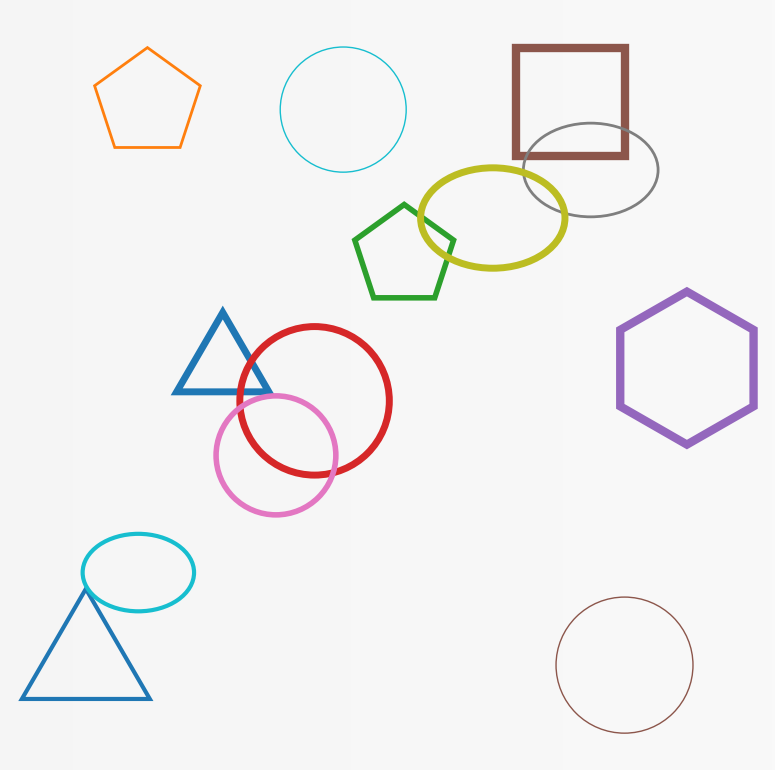[{"shape": "triangle", "thickness": 1.5, "radius": 0.48, "center": [0.111, 0.14]}, {"shape": "triangle", "thickness": 2.5, "radius": 0.34, "center": [0.287, 0.525]}, {"shape": "pentagon", "thickness": 1, "radius": 0.36, "center": [0.19, 0.866]}, {"shape": "pentagon", "thickness": 2, "radius": 0.33, "center": [0.522, 0.667]}, {"shape": "circle", "thickness": 2.5, "radius": 0.48, "center": [0.406, 0.479]}, {"shape": "hexagon", "thickness": 3, "radius": 0.5, "center": [0.886, 0.522]}, {"shape": "square", "thickness": 3, "radius": 0.35, "center": [0.737, 0.868]}, {"shape": "circle", "thickness": 0.5, "radius": 0.44, "center": [0.806, 0.136]}, {"shape": "circle", "thickness": 2, "radius": 0.39, "center": [0.356, 0.409]}, {"shape": "oval", "thickness": 1, "radius": 0.43, "center": [0.762, 0.779]}, {"shape": "oval", "thickness": 2.5, "radius": 0.47, "center": [0.636, 0.717]}, {"shape": "circle", "thickness": 0.5, "radius": 0.41, "center": [0.443, 0.858]}, {"shape": "oval", "thickness": 1.5, "radius": 0.36, "center": [0.179, 0.256]}]